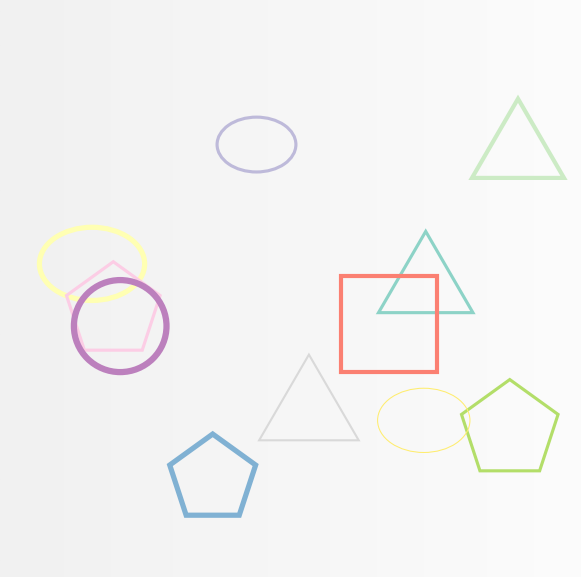[{"shape": "triangle", "thickness": 1.5, "radius": 0.47, "center": [0.732, 0.505]}, {"shape": "oval", "thickness": 2.5, "radius": 0.45, "center": [0.158, 0.542]}, {"shape": "oval", "thickness": 1.5, "radius": 0.34, "center": [0.441, 0.749]}, {"shape": "square", "thickness": 2, "radius": 0.42, "center": [0.669, 0.438]}, {"shape": "pentagon", "thickness": 2.5, "radius": 0.39, "center": [0.366, 0.17]}, {"shape": "pentagon", "thickness": 1.5, "radius": 0.44, "center": [0.877, 0.255]}, {"shape": "pentagon", "thickness": 1.5, "radius": 0.42, "center": [0.195, 0.461]}, {"shape": "triangle", "thickness": 1, "radius": 0.49, "center": [0.531, 0.286]}, {"shape": "circle", "thickness": 3, "radius": 0.4, "center": [0.207, 0.434]}, {"shape": "triangle", "thickness": 2, "radius": 0.46, "center": [0.891, 0.737]}, {"shape": "oval", "thickness": 0.5, "radius": 0.4, "center": [0.729, 0.271]}]